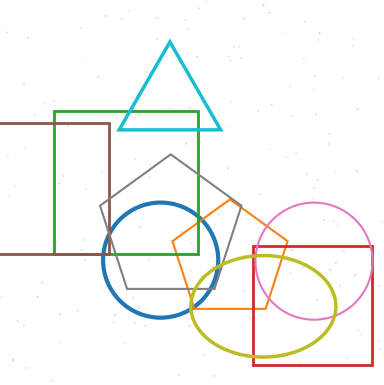[{"shape": "circle", "thickness": 3, "radius": 0.75, "center": [0.417, 0.324]}, {"shape": "pentagon", "thickness": 1.5, "radius": 0.79, "center": [0.598, 0.325]}, {"shape": "square", "thickness": 2, "radius": 0.93, "center": [0.327, 0.526]}, {"shape": "square", "thickness": 2, "radius": 0.77, "center": [0.812, 0.207]}, {"shape": "square", "thickness": 2, "radius": 0.85, "center": [0.113, 0.51]}, {"shape": "circle", "thickness": 1.5, "radius": 0.76, "center": [0.816, 0.322]}, {"shape": "pentagon", "thickness": 1.5, "radius": 0.97, "center": [0.444, 0.406]}, {"shape": "oval", "thickness": 2.5, "radius": 0.94, "center": [0.684, 0.204]}, {"shape": "triangle", "thickness": 2.5, "radius": 0.76, "center": [0.441, 0.739]}]